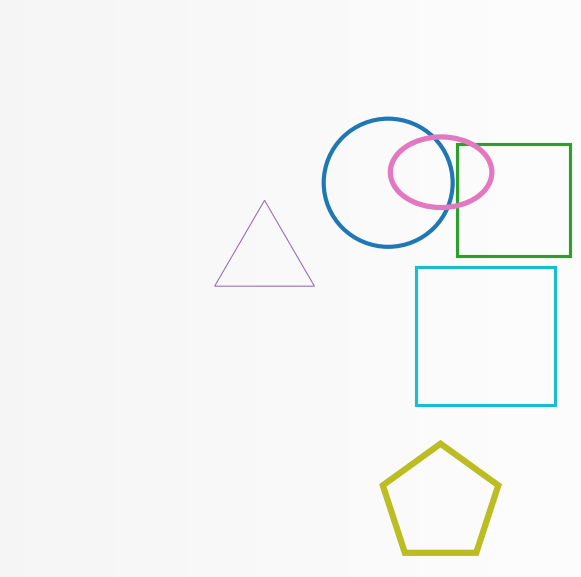[{"shape": "circle", "thickness": 2, "radius": 0.55, "center": [0.668, 0.683]}, {"shape": "square", "thickness": 1.5, "radius": 0.49, "center": [0.884, 0.653]}, {"shape": "triangle", "thickness": 0.5, "radius": 0.5, "center": [0.455, 0.553]}, {"shape": "oval", "thickness": 2.5, "radius": 0.44, "center": [0.759, 0.701]}, {"shape": "pentagon", "thickness": 3, "radius": 0.52, "center": [0.758, 0.126]}, {"shape": "square", "thickness": 1.5, "radius": 0.6, "center": [0.835, 0.418]}]